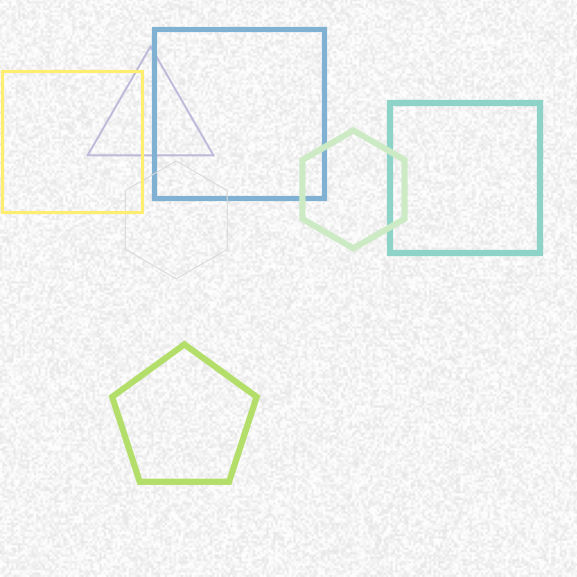[{"shape": "square", "thickness": 3, "radius": 0.65, "center": [0.805, 0.69]}, {"shape": "triangle", "thickness": 1, "radius": 0.63, "center": [0.261, 0.793]}, {"shape": "square", "thickness": 2.5, "radius": 0.73, "center": [0.414, 0.803]}, {"shape": "pentagon", "thickness": 3, "radius": 0.66, "center": [0.319, 0.271]}, {"shape": "hexagon", "thickness": 0.5, "radius": 0.51, "center": [0.305, 0.618]}, {"shape": "hexagon", "thickness": 3, "radius": 0.51, "center": [0.612, 0.671]}, {"shape": "square", "thickness": 1.5, "radius": 0.61, "center": [0.125, 0.755]}]